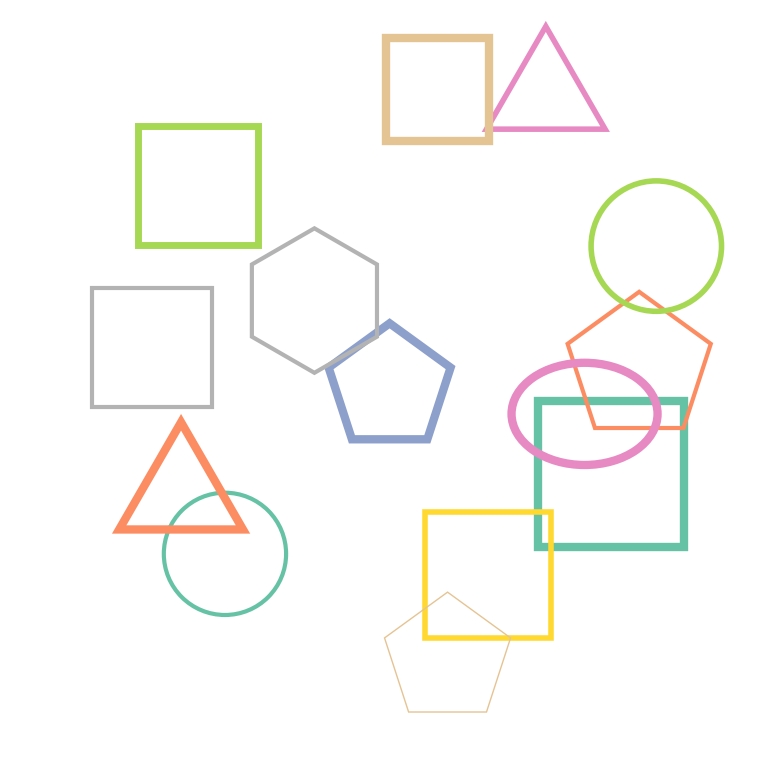[{"shape": "square", "thickness": 3, "radius": 0.47, "center": [0.794, 0.384]}, {"shape": "circle", "thickness": 1.5, "radius": 0.4, "center": [0.292, 0.281]}, {"shape": "triangle", "thickness": 3, "radius": 0.46, "center": [0.235, 0.359]}, {"shape": "pentagon", "thickness": 1.5, "radius": 0.49, "center": [0.83, 0.523]}, {"shape": "pentagon", "thickness": 3, "radius": 0.42, "center": [0.506, 0.497]}, {"shape": "triangle", "thickness": 2, "radius": 0.44, "center": [0.709, 0.877]}, {"shape": "oval", "thickness": 3, "radius": 0.47, "center": [0.759, 0.462]}, {"shape": "circle", "thickness": 2, "radius": 0.42, "center": [0.852, 0.68]}, {"shape": "square", "thickness": 2.5, "radius": 0.39, "center": [0.257, 0.759]}, {"shape": "square", "thickness": 2, "radius": 0.41, "center": [0.633, 0.253]}, {"shape": "square", "thickness": 3, "radius": 0.33, "center": [0.569, 0.884]}, {"shape": "pentagon", "thickness": 0.5, "radius": 0.43, "center": [0.581, 0.145]}, {"shape": "hexagon", "thickness": 1.5, "radius": 0.47, "center": [0.408, 0.61]}, {"shape": "square", "thickness": 1.5, "radius": 0.39, "center": [0.198, 0.548]}]